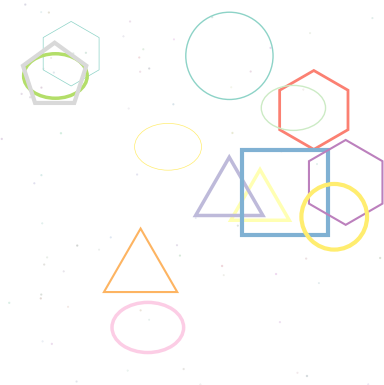[{"shape": "circle", "thickness": 1, "radius": 0.57, "center": [0.596, 0.855]}, {"shape": "hexagon", "thickness": 0.5, "radius": 0.42, "center": [0.185, 0.861]}, {"shape": "triangle", "thickness": 2.5, "radius": 0.44, "center": [0.675, 0.472]}, {"shape": "triangle", "thickness": 2.5, "radius": 0.5, "center": [0.595, 0.491]}, {"shape": "hexagon", "thickness": 2, "radius": 0.51, "center": [0.815, 0.714]}, {"shape": "square", "thickness": 3, "radius": 0.56, "center": [0.739, 0.5]}, {"shape": "triangle", "thickness": 1.5, "radius": 0.55, "center": [0.365, 0.296]}, {"shape": "oval", "thickness": 2.5, "radius": 0.41, "center": [0.144, 0.803]}, {"shape": "oval", "thickness": 2.5, "radius": 0.47, "center": [0.384, 0.149]}, {"shape": "pentagon", "thickness": 3, "radius": 0.43, "center": [0.142, 0.803]}, {"shape": "hexagon", "thickness": 1.5, "radius": 0.55, "center": [0.898, 0.526]}, {"shape": "oval", "thickness": 1, "radius": 0.42, "center": [0.762, 0.72]}, {"shape": "oval", "thickness": 0.5, "radius": 0.43, "center": [0.437, 0.619]}, {"shape": "circle", "thickness": 3, "radius": 0.43, "center": [0.868, 0.437]}]